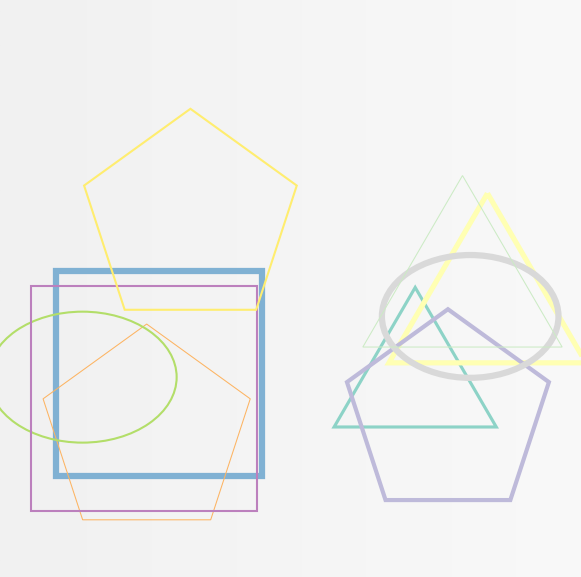[{"shape": "triangle", "thickness": 1.5, "radius": 0.81, "center": [0.714, 0.34]}, {"shape": "triangle", "thickness": 2.5, "radius": 0.98, "center": [0.839, 0.469]}, {"shape": "pentagon", "thickness": 2, "radius": 0.91, "center": [0.771, 0.281]}, {"shape": "square", "thickness": 3, "radius": 0.89, "center": [0.274, 0.352]}, {"shape": "pentagon", "thickness": 0.5, "radius": 0.94, "center": [0.252, 0.251]}, {"shape": "oval", "thickness": 1, "radius": 0.81, "center": [0.142, 0.346]}, {"shape": "oval", "thickness": 3, "radius": 0.76, "center": [0.809, 0.451]}, {"shape": "square", "thickness": 1, "radius": 0.97, "center": [0.248, 0.309]}, {"shape": "triangle", "thickness": 0.5, "radius": 0.99, "center": [0.796, 0.497]}, {"shape": "pentagon", "thickness": 1, "radius": 0.96, "center": [0.328, 0.618]}]